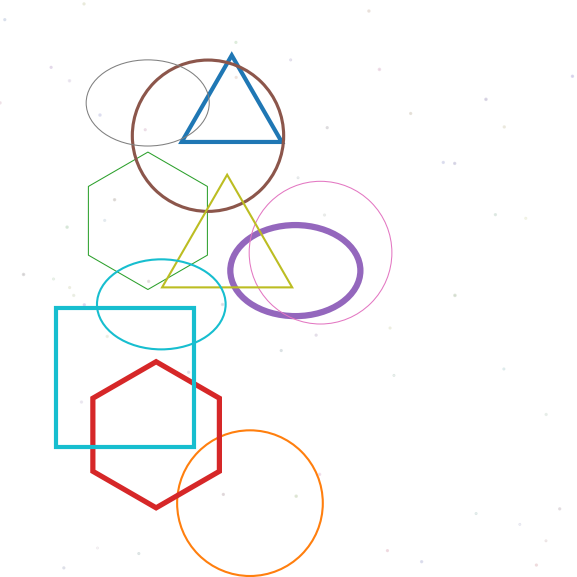[{"shape": "triangle", "thickness": 2, "radius": 0.5, "center": [0.401, 0.803]}, {"shape": "circle", "thickness": 1, "radius": 0.63, "center": [0.433, 0.128]}, {"shape": "hexagon", "thickness": 0.5, "radius": 0.59, "center": [0.256, 0.617]}, {"shape": "hexagon", "thickness": 2.5, "radius": 0.63, "center": [0.27, 0.246]}, {"shape": "oval", "thickness": 3, "radius": 0.56, "center": [0.511, 0.531]}, {"shape": "circle", "thickness": 1.5, "radius": 0.66, "center": [0.36, 0.764]}, {"shape": "circle", "thickness": 0.5, "radius": 0.62, "center": [0.555, 0.562]}, {"shape": "oval", "thickness": 0.5, "radius": 0.53, "center": [0.256, 0.821]}, {"shape": "triangle", "thickness": 1, "radius": 0.65, "center": [0.393, 0.567]}, {"shape": "square", "thickness": 2, "radius": 0.6, "center": [0.216, 0.345]}, {"shape": "oval", "thickness": 1, "radius": 0.56, "center": [0.279, 0.472]}]